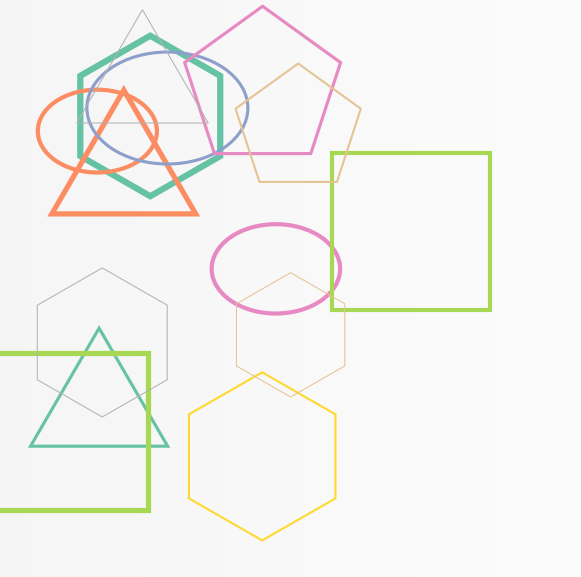[{"shape": "hexagon", "thickness": 3, "radius": 0.69, "center": [0.259, 0.798]}, {"shape": "triangle", "thickness": 1.5, "radius": 0.68, "center": [0.17, 0.295]}, {"shape": "triangle", "thickness": 2.5, "radius": 0.71, "center": [0.213, 0.7]}, {"shape": "oval", "thickness": 2, "radius": 0.51, "center": [0.168, 0.772]}, {"shape": "oval", "thickness": 1.5, "radius": 0.69, "center": [0.288, 0.812]}, {"shape": "pentagon", "thickness": 1.5, "radius": 0.71, "center": [0.452, 0.847]}, {"shape": "oval", "thickness": 2, "radius": 0.55, "center": [0.475, 0.534]}, {"shape": "square", "thickness": 2, "radius": 0.68, "center": [0.707, 0.599]}, {"shape": "square", "thickness": 2.5, "radius": 0.68, "center": [0.119, 0.252]}, {"shape": "hexagon", "thickness": 1, "radius": 0.73, "center": [0.451, 0.209]}, {"shape": "hexagon", "thickness": 0.5, "radius": 0.54, "center": [0.5, 0.419]}, {"shape": "pentagon", "thickness": 1, "radius": 0.57, "center": [0.513, 0.776]}, {"shape": "triangle", "thickness": 0.5, "radius": 0.65, "center": [0.245, 0.852]}, {"shape": "hexagon", "thickness": 0.5, "radius": 0.65, "center": [0.176, 0.406]}]